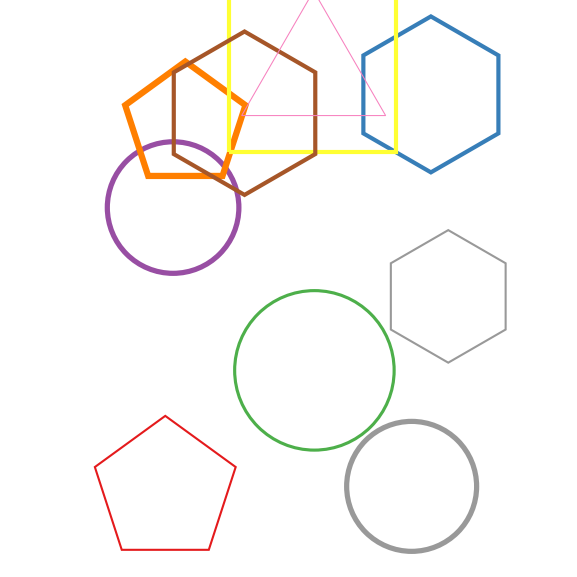[{"shape": "pentagon", "thickness": 1, "radius": 0.64, "center": [0.286, 0.151]}, {"shape": "hexagon", "thickness": 2, "radius": 0.68, "center": [0.746, 0.836]}, {"shape": "circle", "thickness": 1.5, "radius": 0.69, "center": [0.544, 0.358]}, {"shape": "circle", "thickness": 2.5, "radius": 0.57, "center": [0.3, 0.64]}, {"shape": "pentagon", "thickness": 3, "radius": 0.55, "center": [0.321, 0.783]}, {"shape": "square", "thickness": 2, "radius": 0.73, "center": [0.541, 0.881]}, {"shape": "hexagon", "thickness": 2, "radius": 0.71, "center": [0.423, 0.803]}, {"shape": "triangle", "thickness": 0.5, "radius": 0.72, "center": [0.543, 0.871]}, {"shape": "hexagon", "thickness": 1, "radius": 0.57, "center": [0.776, 0.486]}, {"shape": "circle", "thickness": 2.5, "radius": 0.56, "center": [0.713, 0.157]}]